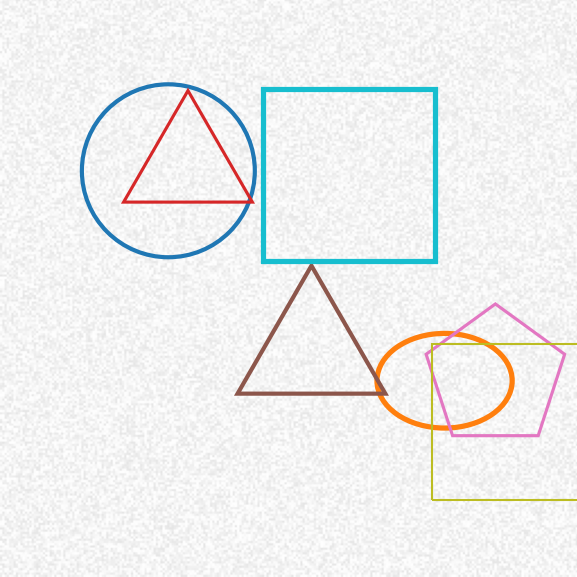[{"shape": "circle", "thickness": 2, "radius": 0.75, "center": [0.292, 0.703]}, {"shape": "oval", "thickness": 2.5, "radius": 0.59, "center": [0.77, 0.34]}, {"shape": "triangle", "thickness": 1.5, "radius": 0.64, "center": [0.325, 0.714]}, {"shape": "triangle", "thickness": 2, "radius": 0.74, "center": [0.539, 0.391]}, {"shape": "pentagon", "thickness": 1.5, "radius": 0.63, "center": [0.858, 0.347]}, {"shape": "square", "thickness": 1, "radius": 0.68, "center": [0.882, 0.268]}, {"shape": "square", "thickness": 2.5, "radius": 0.74, "center": [0.604, 0.696]}]